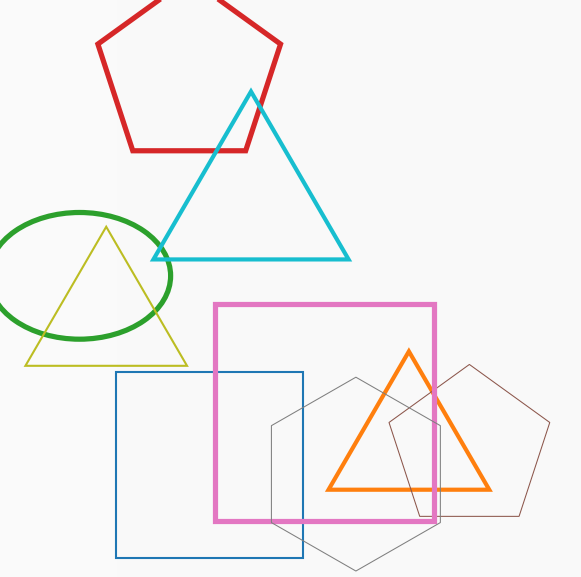[{"shape": "square", "thickness": 1, "radius": 0.8, "center": [0.361, 0.193]}, {"shape": "triangle", "thickness": 2, "radius": 0.8, "center": [0.703, 0.231]}, {"shape": "oval", "thickness": 2.5, "radius": 0.78, "center": [0.137, 0.521]}, {"shape": "pentagon", "thickness": 2.5, "radius": 0.83, "center": [0.326, 0.872]}, {"shape": "pentagon", "thickness": 0.5, "radius": 0.73, "center": [0.808, 0.223]}, {"shape": "square", "thickness": 2.5, "radius": 0.94, "center": [0.558, 0.285]}, {"shape": "hexagon", "thickness": 0.5, "radius": 0.84, "center": [0.612, 0.178]}, {"shape": "triangle", "thickness": 1, "radius": 0.8, "center": [0.183, 0.446]}, {"shape": "triangle", "thickness": 2, "radius": 0.97, "center": [0.432, 0.647]}]